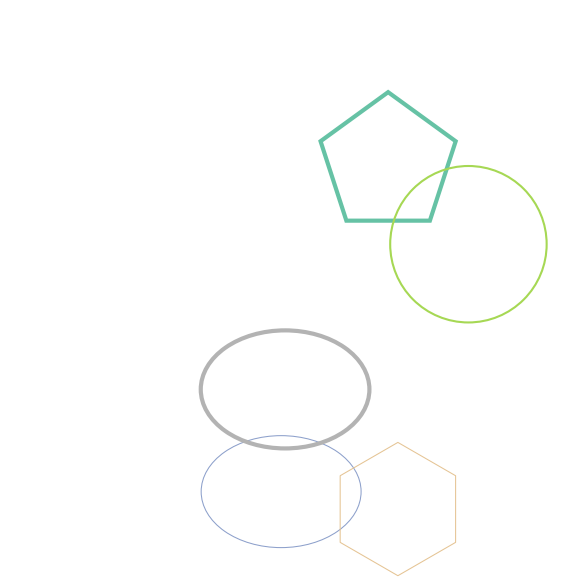[{"shape": "pentagon", "thickness": 2, "radius": 0.62, "center": [0.672, 0.717]}, {"shape": "oval", "thickness": 0.5, "radius": 0.69, "center": [0.487, 0.148]}, {"shape": "circle", "thickness": 1, "radius": 0.68, "center": [0.811, 0.576]}, {"shape": "hexagon", "thickness": 0.5, "radius": 0.58, "center": [0.689, 0.118]}, {"shape": "oval", "thickness": 2, "radius": 0.73, "center": [0.494, 0.325]}]